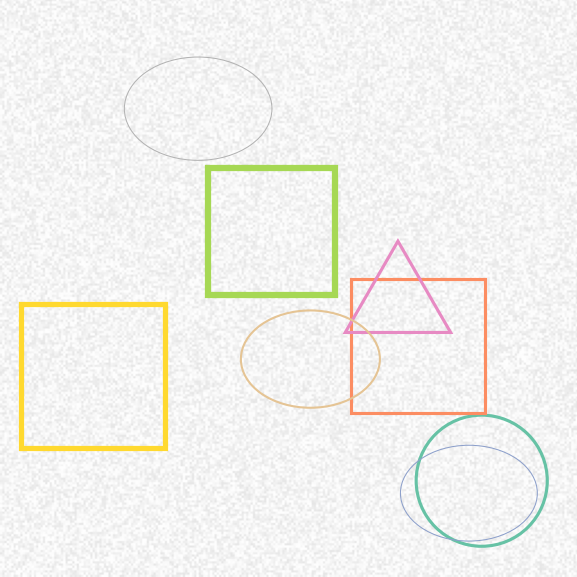[{"shape": "circle", "thickness": 1.5, "radius": 0.57, "center": [0.834, 0.167]}, {"shape": "square", "thickness": 1.5, "radius": 0.58, "center": [0.724, 0.4]}, {"shape": "oval", "thickness": 0.5, "radius": 0.59, "center": [0.812, 0.145]}, {"shape": "triangle", "thickness": 1.5, "radius": 0.53, "center": [0.689, 0.476]}, {"shape": "square", "thickness": 3, "radius": 0.55, "center": [0.471, 0.598]}, {"shape": "square", "thickness": 2.5, "radius": 0.63, "center": [0.161, 0.348]}, {"shape": "oval", "thickness": 1, "radius": 0.6, "center": [0.537, 0.377]}, {"shape": "oval", "thickness": 0.5, "radius": 0.64, "center": [0.343, 0.811]}]